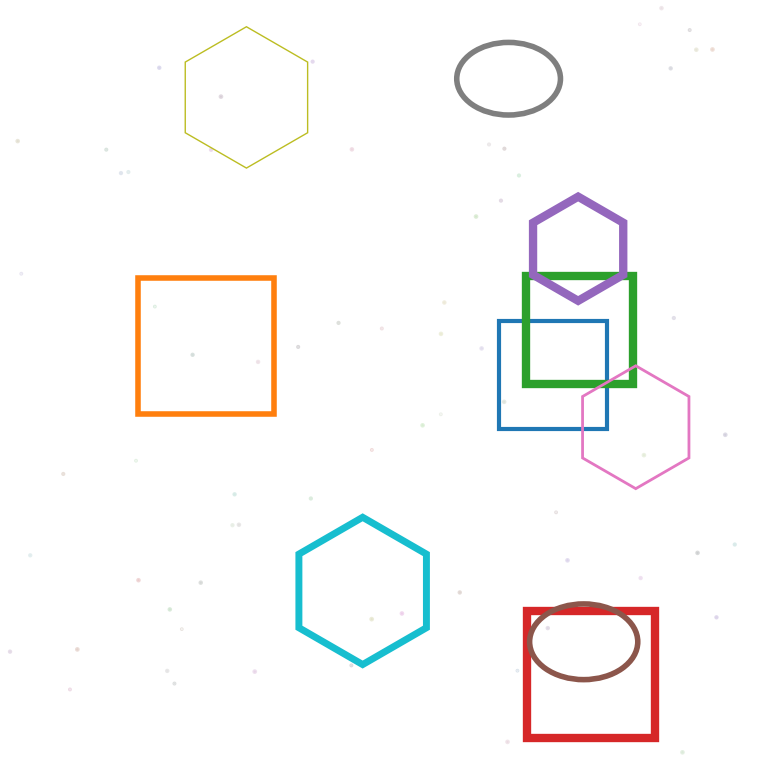[{"shape": "square", "thickness": 1.5, "radius": 0.35, "center": [0.718, 0.513]}, {"shape": "square", "thickness": 2, "radius": 0.44, "center": [0.268, 0.551]}, {"shape": "square", "thickness": 3, "radius": 0.35, "center": [0.752, 0.572]}, {"shape": "square", "thickness": 3, "radius": 0.41, "center": [0.767, 0.124]}, {"shape": "hexagon", "thickness": 3, "radius": 0.34, "center": [0.751, 0.677]}, {"shape": "oval", "thickness": 2, "radius": 0.35, "center": [0.758, 0.167]}, {"shape": "hexagon", "thickness": 1, "radius": 0.4, "center": [0.826, 0.445]}, {"shape": "oval", "thickness": 2, "radius": 0.34, "center": [0.661, 0.898]}, {"shape": "hexagon", "thickness": 0.5, "radius": 0.46, "center": [0.32, 0.873]}, {"shape": "hexagon", "thickness": 2.5, "radius": 0.48, "center": [0.471, 0.233]}]